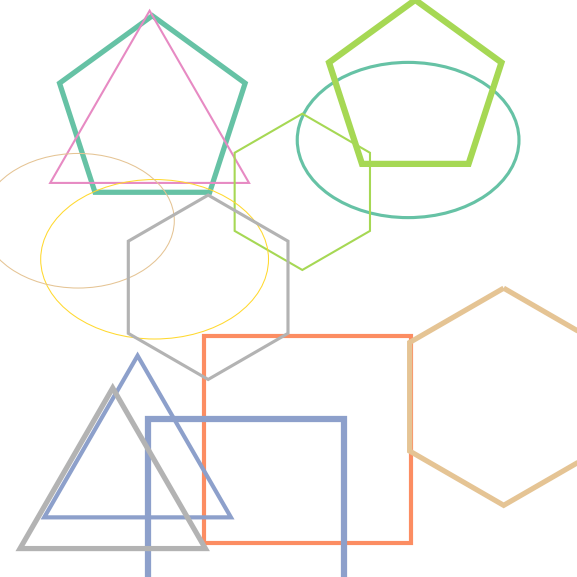[{"shape": "pentagon", "thickness": 2.5, "radius": 0.84, "center": [0.264, 0.803]}, {"shape": "oval", "thickness": 1.5, "radius": 0.96, "center": [0.707, 0.757]}, {"shape": "square", "thickness": 2, "radius": 0.9, "center": [0.533, 0.238]}, {"shape": "triangle", "thickness": 2, "radius": 0.93, "center": [0.238, 0.197]}, {"shape": "square", "thickness": 3, "radius": 0.85, "center": [0.425, 0.103]}, {"shape": "triangle", "thickness": 1, "radius": 0.99, "center": [0.259, 0.782]}, {"shape": "pentagon", "thickness": 3, "radius": 0.78, "center": [0.719, 0.842]}, {"shape": "hexagon", "thickness": 1, "radius": 0.68, "center": [0.523, 0.667]}, {"shape": "oval", "thickness": 0.5, "radius": 0.99, "center": [0.268, 0.55]}, {"shape": "oval", "thickness": 0.5, "radius": 0.83, "center": [0.135, 0.617]}, {"shape": "hexagon", "thickness": 2.5, "radius": 0.94, "center": [0.872, 0.312]}, {"shape": "triangle", "thickness": 2.5, "radius": 0.93, "center": [0.195, 0.142]}, {"shape": "hexagon", "thickness": 1.5, "radius": 0.8, "center": [0.36, 0.502]}]